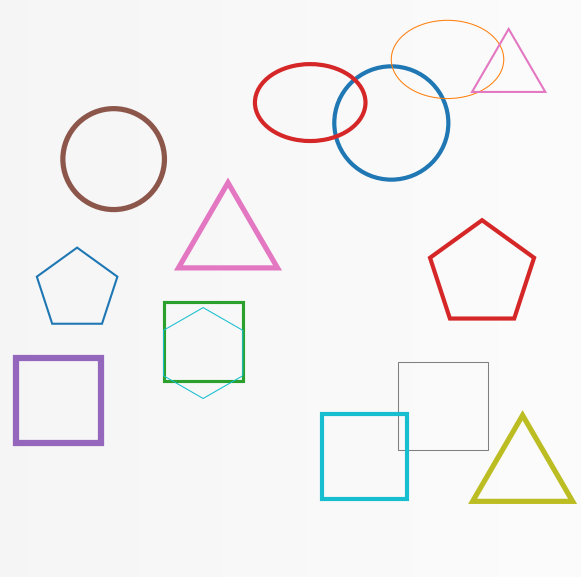[{"shape": "circle", "thickness": 2, "radius": 0.49, "center": [0.673, 0.786]}, {"shape": "pentagon", "thickness": 1, "radius": 0.36, "center": [0.133, 0.497]}, {"shape": "oval", "thickness": 0.5, "radius": 0.48, "center": [0.77, 0.896]}, {"shape": "square", "thickness": 1.5, "radius": 0.34, "center": [0.349, 0.408]}, {"shape": "pentagon", "thickness": 2, "radius": 0.47, "center": [0.829, 0.524]}, {"shape": "oval", "thickness": 2, "radius": 0.48, "center": [0.534, 0.822]}, {"shape": "square", "thickness": 3, "radius": 0.37, "center": [0.101, 0.305]}, {"shape": "circle", "thickness": 2.5, "radius": 0.44, "center": [0.196, 0.724]}, {"shape": "triangle", "thickness": 2.5, "radius": 0.49, "center": [0.392, 0.584]}, {"shape": "triangle", "thickness": 1, "radius": 0.36, "center": [0.875, 0.876]}, {"shape": "square", "thickness": 0.5, "radius": 0.38, "center": [0.763, 0.296]}, {"shape": "triangle", "thickness": 2.5, "radius": 0.5, "center": [0.899, 0.181]}, {"shape": "square", "thickness": 2, "radius": 0.37, "center": [0.627, 0.209]}, {"shape": "hexagon", "thickness": 0.5, "radius": 0.39, "center": [0.349, 0.388]}]